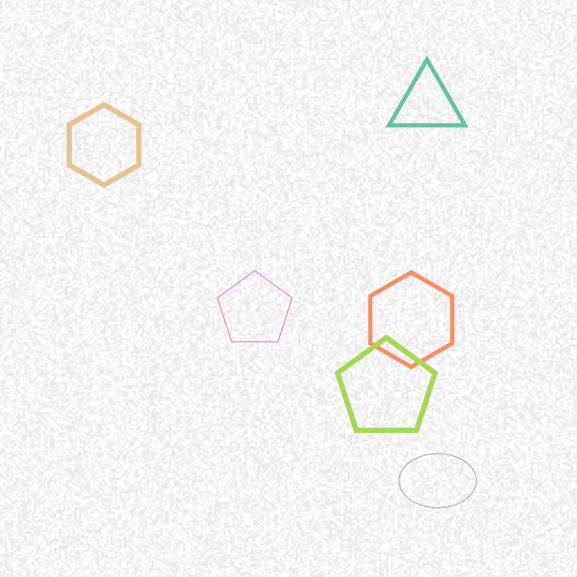[{"shape": "triangle", "thickness": 2, "radius": 0.38, "center": [0.739, 0.82]}, {"shape": "hexagon", "thickness": 2, "radius": 0.41, "center": [0.712, 0.446]}, {"shape": "pentagon", "thickness": 0.5, "radius": 0.34, "center": [0.441, 0.462]}, {"shape": "pentagon", "thickness": 2.5, "radius": 0.44, "center": [0.669, 0.326]}, {"shape": "hexagon", "thickness": 2.5, "radius": 0.35, "center": [0.18, 0.748]}, {"shape": "oval", "thickness": 0.5, "radius": 0.33, "center": [0.758, 0.167]}]